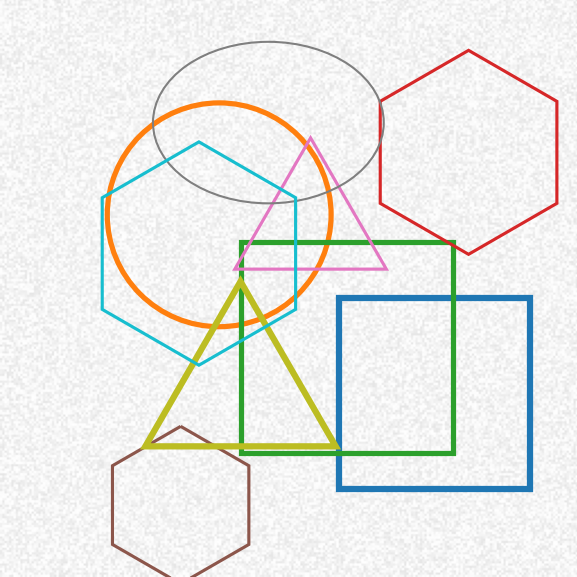[{"shape": "square", "thickness": 3, "radius": 0.83, "center": [0.752, 0.317]}, {"shape": "circle", "thickness": 2.5, "radius": 0.97, "center": [0.38, 0.627]}, {"shape": "square", "thickness": 2.5, "radius": 0.92, "center": [0.601, 0.397]}, {"shape": "hexagon", "thickness": 1.5, "radius": 0.88, "center": [0.811, 0.735]}, {"shape": "hexagon", "thickness": 1.5, "radius": 0.68, "center": [0.313, 0.125]}, {"shape": "triangle", "thickness": 1.5, "radius": 0.76, "center": [0.538, 0.609]}, {"shape": "oval", "thickness": 1, "radius": 1.0, "center": [0.465, 0.787]}, {"shape": "triangle", "thickness": 3, "radius": 0.95, "center": [0.416, 0.321]}, {"shape": "hexagon", "thickness": 1.5, "radius": 0.97, "center": [0.344, 0.56]}]